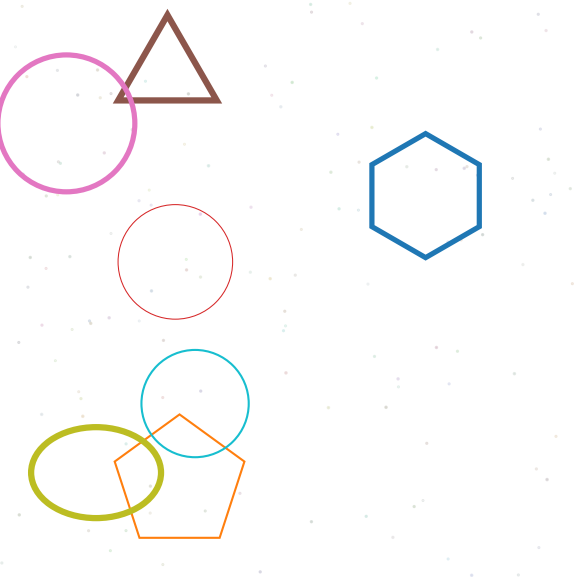[{"shape": "hexagon", "thickness": 2.5, "radius": 0.54, "center": [0.737, 0.66]}, {"shape": "pentagon", "thickness": 1, "radius": 0.59, "center": [0.311, 0.163]}, {"shape": "circle", "thickness": 0.5, "radius": 0.5, "center": [0.304, 0.546]}, {"shape": "triangle", "thickness": 3, "radius": 0.49, "center": [0.29, 0.875]}, {"shape": "circle", "thickness": 2.5, "radius": 0.59, "center": [0.115, 0.786]}, {"shape": "oval", "thickness": 3, "radius": 0.56, "center": [0.166, 0.181]}, {"shape": "circle", "thickness": 1, "radius": 0.46, "center": [0.338, 0.3]}]